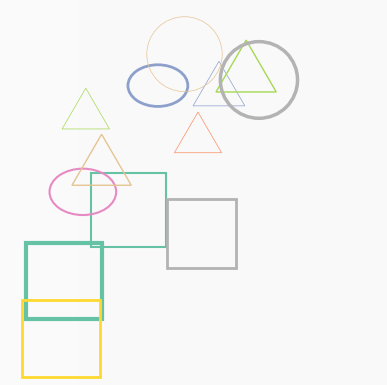[{"shape": "square", "thickness": 3, "radius": 0.49, "center": [0.165, 0.271]}, {"shape": "square", "thickness": 1.5, "radius": 0.49, "center": [0.332, 0.455]}, {"shape": "triangle", "thickness": 0.5, "radius": 0.35, "center": [0.511, 0.638]}, {"shape": "oval", "thickness": 2, "radius": 0.39, "center": [0.407, 0.778]}, {"shape": "triangle", "thickness": 0.5, "radius": 0.39, "center": [0.565, 0.764]}, {"shape": "oval", "thickness": 1.5, "radius": 0.43, "center": [0.214, 0.502]}, {"shape": "triangle", "thickness": 0.5, "radius": 0.35, "center": [0.221, 0.7]}, {"shape": "triangle", "thickness": 1, "radius": 0.45, "center": [0.635, 0.806]}, {"shape": "square", "thickness": 2, "radius": 0.5, "center": [0.157, 0.121]}, {"shape": "circle", "thickness": 0.5, "radius": 0.49, "center": [0.476, 0.859]}, {"shape": "triangle", "thickness": 1, "radius": 0.44, "center": [0.262, 0.563]}, {"shape": "circle", "thickness": 2.5, "radius": 0.5, "center": [0.668, 0.792]}, {"shape": "square", "thickness": 2, "radius": 0.45, "center": [0.52, 0.393]}]